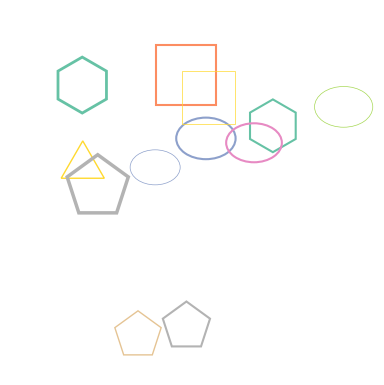[{"shape": "hexagon", "thickness": 2, "radius": 0.36, "center": [0.214, 0.779]}, {"shape": "hexagon", "thickness": 1.5, "radius": 0.34, "center": [0.709, 0.673]}, {"shape": "square", "thickness": 1.5, "radius": 0.39, "center": [0.484, 0.804]}, {"shape": "oval", "thickness": 1.5, "radius": 0.39, "center": [0.535, 0.641]}, {"shape": "oval", "thickness": 0.5, "radius": 0.32, "center": [0.403, 0.565]}, {"shape": "oval", "thickness": 1.5, "radius": 0.36, "center": [0.66, 0.629]}, {"shape": "oval", "thickness": 0.5, "radius": 0.38, "center": [0.893, 0.722]}, {"shape": "square", "thickness": 0.5, "radius": 0.35, "center": [0.542, 0.747]}, {"shape": "triangle", "thickness": 1, "radius": 0.32, "center": [0.215, 0.569]}, {"shape": "pentagon", "thickness": 1, "radius": 0.32, "center": [0.358, 0.129]}, {"shape": "pentagon", "thickness": 2.5, "radius": 0.42, "center": [0.254, 0.515]}, {"shape": "pentagon", "thickness": 1.5, "radius": 0.32, "center": [0.484, 0.152]}]